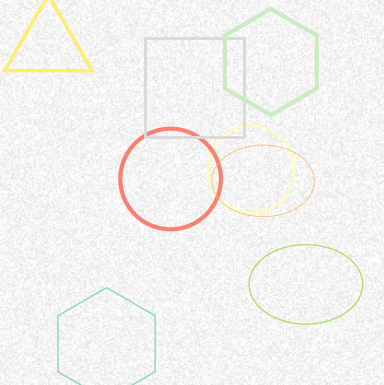[{"shape": "hexagon", "thickness": 1, "radius": 0.73, "center": [0.277, 0.107]}, {"shape": "circle", "thickness": 1.5, "radius": 0.57, "center": [0.653, 0.56]}, {"shape": "circle", "thickness": 3, "radius": 0.65, "center": [0.443, 0.535]}, {"shape": "oval", "thickness": 0.5, "radius": 0.67, "center": [0.683, 0.53]}, {"shape": "oval", "thickness": 1, "radius": 0.74, "center": [0.795, 0.261]}, {"shape": "square", "thickness": 2, "radius": 0.64, "center": [0.505, 0.773]}, {"shape": "hexagon", "thickness": 3, "radius": 0.69, "center": [0.704, 0.839]}, {"shape": "triangle", "thickness": 2.5, "radius": 0.66, "center": [0.126, 0.882]}]